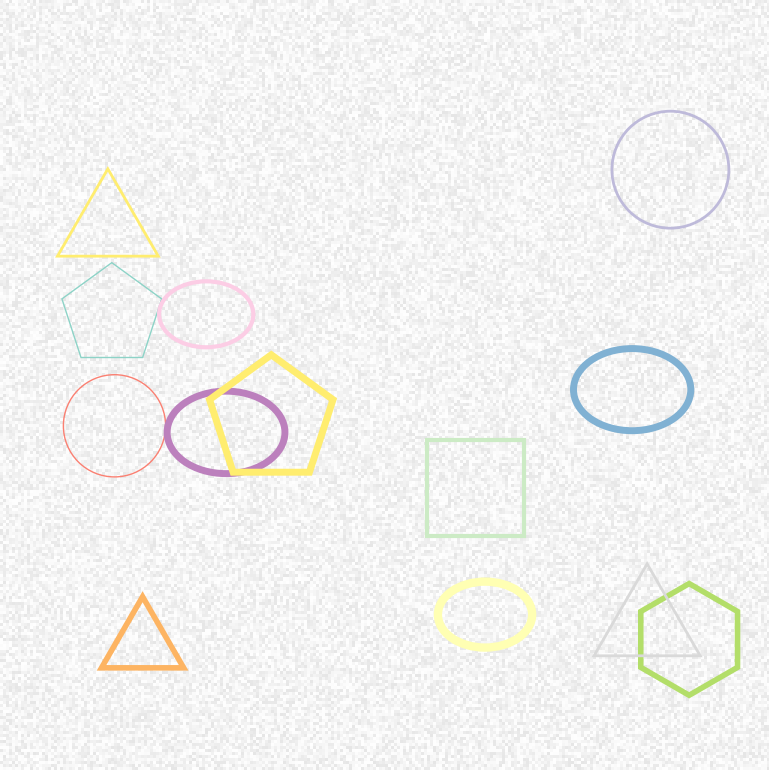[{"shape": "pentagon", "thickness": 0.5, "radius": 0.34, "center": [0.145, 0.591]}, {"shape": "oval", "thickness": 3, "radius": 0.31, "center": [0.63, 0.202]}, {"shape": "circle", "thickness": 1, "radius": 0.38, "center": [0.871, 0.78]}, {"shape": "circle", "thickness": 0.5, "radius": 0.33, "center": [0.149, 0.447]}, {"shape": "oval", "thickness": 2.5, "radius": 0.38, "center": [0.821, 0.494]}, {"shape": "triangle", "thickness": 2, "radius": 0.31, "center": [0.185, 0.163]}, {"shape": "hexagon", "thickness": 2, "radius": 0.36, "center": [0.895, 0.17]}, {"shape": "oval", "thickness": 1.5, "radius": 0.31, "center": [0.268, 0.592]}, {"shape": "triangle", "thickness": 1, "radius": 0.4, "center": [0.84, 0.188]}, {"shape": "oval", "thickness": 2.5, "radius": 0.38, "center": [0.294, 0.438]}, {"shape": "square", "thickness": 1.5, "radius": 0.31, "center": [0.618, 0.366]}, {"shape": "pentagon", "thickness": 2.5, "radius": 0.42, "center": [0.352, 0.455]}, {"shape": "triangle", "thickness": 1, "radius": 0.38, "center": [0.14, 0.705]}]